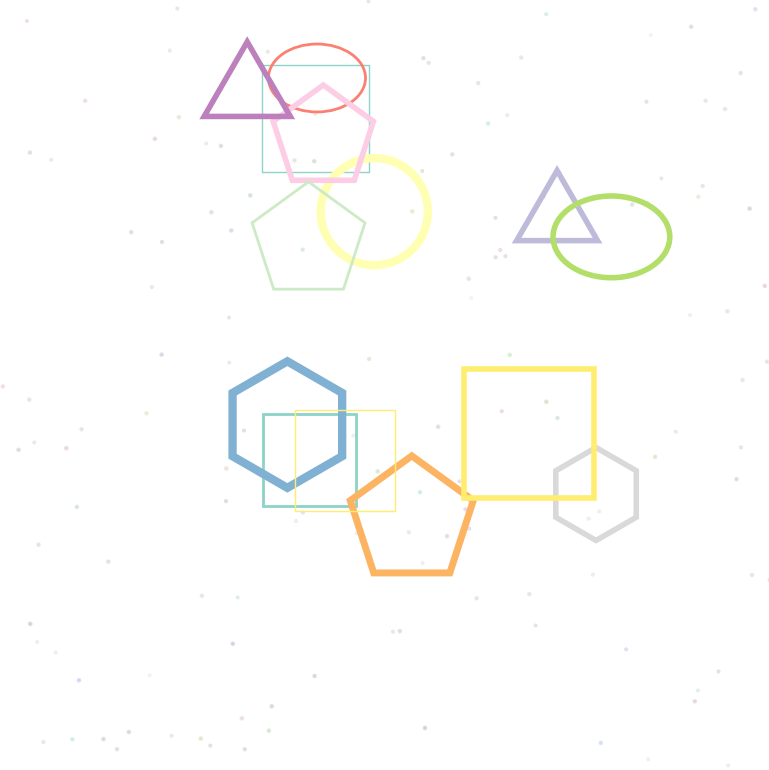[{"shape": "square", "thickness": 0.5, "radius": 0.35, "center": [0.41, 0.846]}, {"shape": "square", "thickness": 1, "radius": 0.3, "center": [0.402, 0.403]}, {"shape": "circle", "thickness": 3, "radius": 0.35, "center": [0.486, 0.725]}, {"shape": "triangle", "thickness": 2, "radius": 0.3, "center": [0.724, 0.718]}, {"shape": "oval", "thickness": 1, "radius": 0.32, "center": [0.412, 0.899]}, {"shape": "hexagon", "thickness": 3, "radius": 0.41, "center": [0.373, 0.449]}, {"shape": "pentagon", "thickness": 2.5, "radius": 0.42, "center": [0.535, 0.324]}, {"shape": "oval", "thickness": 2, "radius": 0.38, "center": [0.794, 0.692]}, {"shape": "pentagon", "thickness": 2, "radius": 0.34, "center": [0.42, 0.821]}, {"shape": "hexagon", "thickness": 2, "radius": 0.3, "center": [0.774, 0.358]}, {"shape": "triangle", "thickness": 2, "radius": 0.32, "center": [0.321, 0.881]}, {"shape": "pentagon", "thickness": 1, "radius": 0.39, "center": [0.401, 0.687]}, {"shape": "square", "thickness": 2, "radius": 0.42, "center": [0.687, 0.437]}, {"shape": "square", "thickness": 0.5, "radius": 0.33, "center": [0.448, 0.402]}]